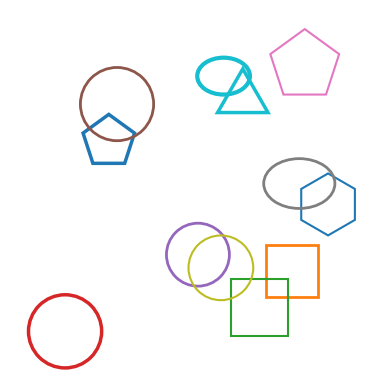[{"shape": "hexagon", "thickness": 1.5, "radius": 0.4, "center": [0.852, 0.469]}, {"shape": "pentagon", "thickness": 2.5, "radius": 0.35, "center": [0.283, 0.633]}, {"shape": "square", "thickness": 2, "radius": 0.34, "center": [0.758, 0.295]}, {"shape": "square", "thickness": 1.5, "radius": 0.37, "center": [0.674, 0.202]}, {"shape": "circle", "thickness": 2.5, "radius": 0.48, "center": [0.169, 0.139]}, {"shape": "circle", "thickness": 2, "radius": 0.41, "center": [0.514, 0.338]}, {"shape": "circle", "thickness": 2, "radius": 0.48, "center": [0.304, 0.73]}, {"shape": "pentagon", "thickness": 1.5, "radius": 0.47, "center": [0.792, 0.83]}, {"shape": "oval", "thickness": 2, "radius": 0.46, "center": [0.777, 0.523]}, {"shape": "circle", "thickness": 1.5, "radius": 0.42, "center": [0.574, 0.304]}, {"shape": "triangle", "thickness": 2.5, "radius": 0.38, "center": [0.631, 0.745]}, {"shape": "oval", "thickness": 3, "radius": 0.34, "center": [0.581, 0.802]}]